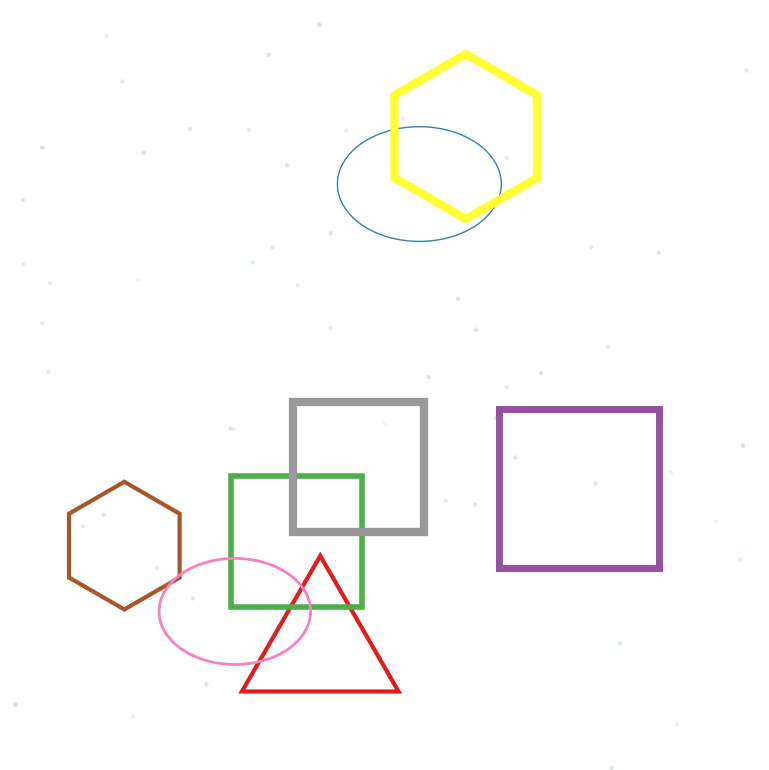[{"shape": "triangle", "thickness": 1.5, "radius": 0.59, "center": [0.416, 0.161]}, {"shape": "oval", "thickness": 0.5, "radius": 0.53, "center": [0.545, 0.761]}, {"shape": "square", "thickness": 2, "radius": 0.43, "center": [0.385, 0.297]}, {"shape": "square", "thickness": 2.5, "radius": 0.52, "center": [0.751, 0.366]}, {"shape": "hexagon", "thickness": 3, "radius": 0.54, "center": [0.605, 0.823]}, {"shape": "hexagon", "thickness": 1.5, "radius": 0.41, "center": [0.161, 0.291]}, {"shape": "oval", "thickness": 1, "radius": 0.49, "center": [0.305, 0.206]}, {"shape": "square", "thickness": 3, "radius": 0.42, "center": [0.466, 0.393]}]